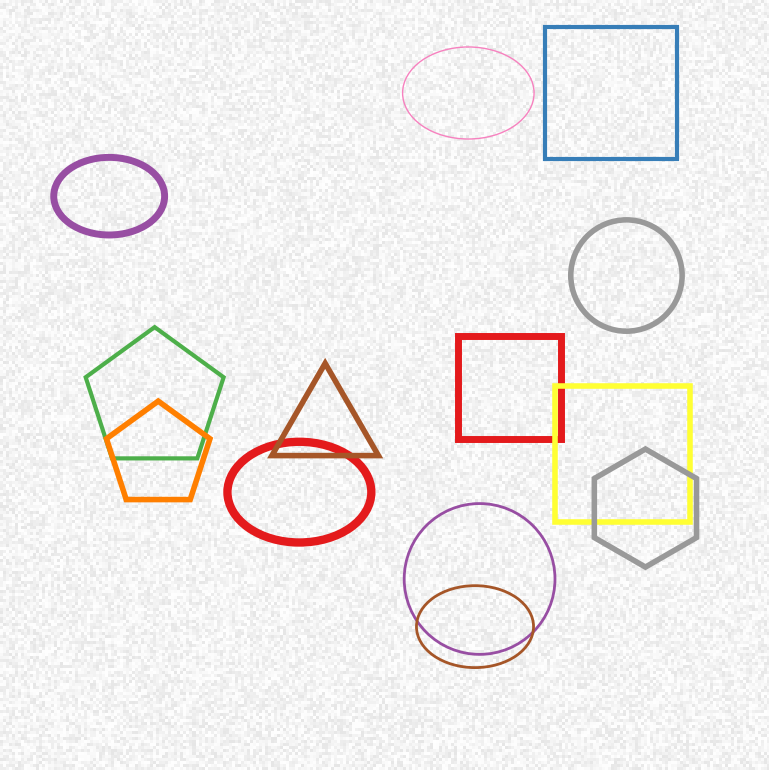[{"shape": "oval", "thickness": 3, "radius": 0.47, "center": [0.389, 0.361]}, {"shape": "square", "thickness": 2.5, "radius": 0.33, "center": [0.662, 0.497]}, {"shape": "square", "thickness": 1.5, "radius": 0.43, "center": [0.794, 0.879]}, {"shape": "pentagon", "thickness": 1.5, "radius": 0.47, "center": [0.201, 0.481]}, {"shape": "circle", "thickness": 1, "radius": 0.49, "center": [0.623, 0.248]}, {"shape": "oval", "thickness": 2.5, "radius": 0.36, "center": [0.142, 0.745]}, {"shape": "pentagon", "thickness": 2, "radius": 0.35, "center": [0.205, 0.408]}, {"shape": "square", "thickness": 2, "radius": 0.44, "center": [0.808, 0.41]}, {"shape": "oval", "thickness": 1, "radius": 0.38, "center": [0.617, 0.186]}, {"shape": "triangle", "thickness": 2, "radius": 0.4, "center": [0.422, 0.448]}, {"shape": "oval", "thickness": 0.5, "radius": 0.43, "center": [0.608, 0.879]}, {"shape": "hexagon", "thickness": 2, "radius": 0.38, "center": [0.838, 0.34]}, {"shape": "circle", "thickness": 2, "radius": 0.36, "center": [0.814, 0.642]}]